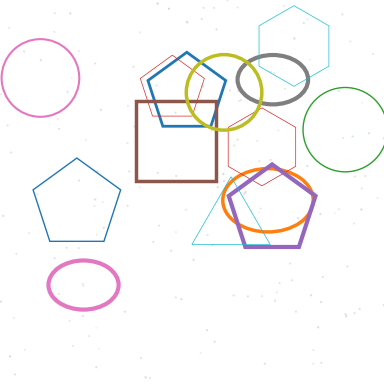[{"shape": "pentagon", "thickness": 2, "radius": 0.53, "center": [0.485, 0.758]}, {"shape": "pentagon", "thickness": 1, "radius": 0.6, "center": [0.2, 0.47]}, {"shape": "oval", "thickness": 2.5, "radius": 0.59, "center": [0.696, 0.48]}, {"shape": "circle", "thickness": 1, "radius": 0.55, "center": [0.897, 0.663]}, {"shape": "pentagon", "thickness": 0.5, "radius": 0.44, "center": [0.448, 0.769]}, {"shape": "hexagon", "thickness": 0.5, "radius": 0.51, "center": [0.68, 0.619]}, {"shape": "pentagon", "thickness": 3, "radius": 0.59, "center": [0.707, 0.454]}, {"shape": "square", "thickness": 2.5, "radius": 0.52, "center": [0.457, 0.634]}, {"shape": "circle", "thickness": 1.5, "radius": 0.5, "center": [0.105, 0.797]}, {"shape": "oval", "thickness": 3, "radius": 0.46, "center": [0.217, 0.26]}, {"shape": "oval", "thickness": 3, "radius": 0.46, "center": [0.709, 0.793]}, {"shape": "circle", "thickness": 2.5, "radius": 0.49, "center": [0.582, 0.76]}, {"shape": "hexagon", "thickness": 0.5, "radius": 0.52, "center": [0.764, 0.881]}, {"shape": "triangle", "thickness": 0.5, "radius": 0.59, "center": [0.6, 0.424]}]